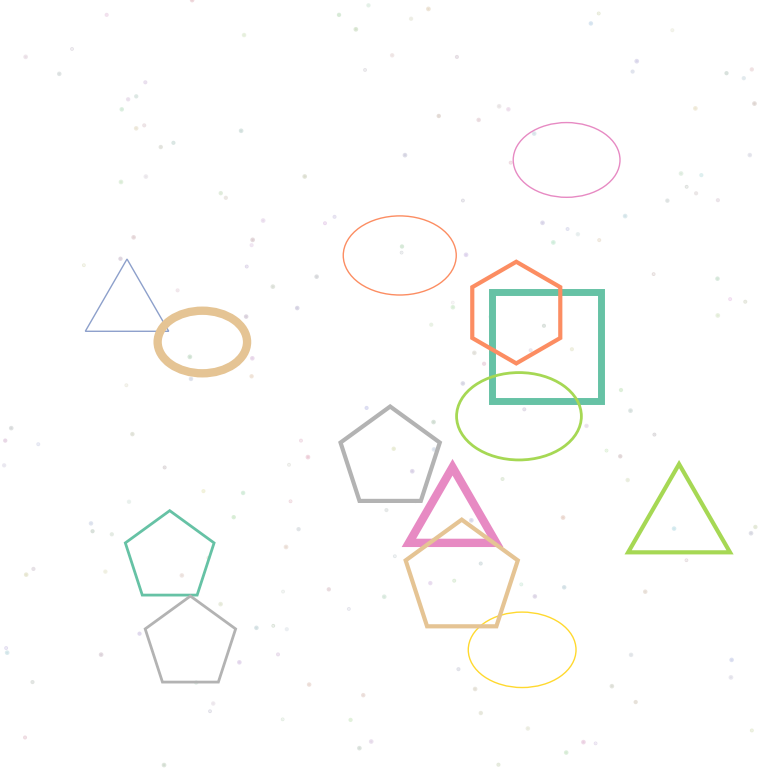[{"shape": "pentagon", "thickness": 1, "radius": 0.3, "center": [0.22, 0.276]}, {"shape": "square", "thickness": 2.5, "radius": 0.35, "center": [0.71, 0.551]}, {"shape": "hexagon", "thickness": 1.5, "radius": 0.33, "center": [0.67, 0.594]}, {"shape": "oval", "thickness": 0.5, "radius": 0.37, "center": [0.519, 0.668]}, {"shape": "triangle", "thickness": 0.5, "radius": 0.31, "center": [0.165, 0.601]}, {"shape": "triangle", "thickness": 3, "radius": 0.33, "center": [0.588, 0.328]}, {"shape": "oval", "thickness": 0.5, "radius": 0.35, "center": [0.736, 0.792]}, {"shape": "oval", "thickness": 1, "radius": 0.41, "center": [0.674, 0.459]}, {"shape": "triangle", "thickness": 1.5, "radius": 0.38, "center": [0.882, 0.321]}, {"shape": "oval", "thickness": 0.5, "radius": 0.35, "center": [0.678, 0.156]}, {"shape": "pentagon", "thickness": 1.5, "radius": 0.38, "center": [0.6, 0.249]}, {"shape": "oval", "thickness": 3, "radius": 0.29, "center": [0.263, 0.556]}, {"shape": "pentagon", "thickness": 1.5, "radius": 0.34, "center": [0.507, 0.404]}, {"shape": "pentagon", "thickness": 1, "radius": 0.31, "center": [0.247, 0.164]}]